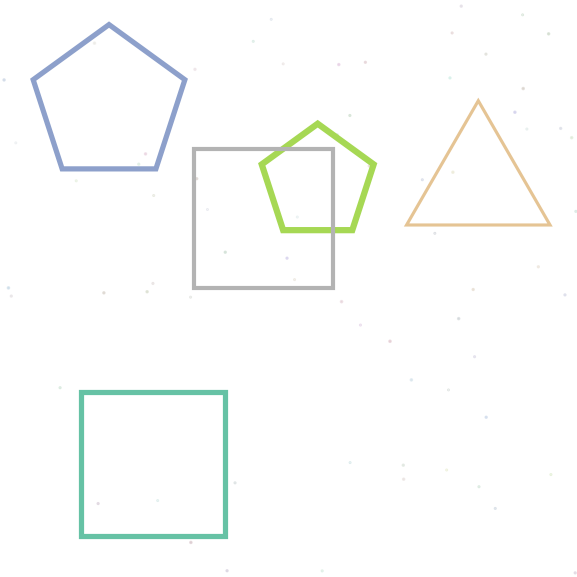[{"shape": "square", "thickness": 2.5, "radius": 0.62, "center": [0.265, 0.196]}, {"shape": "pentagon", "thickness": 2.5, "radius": 0.69, "center": [0.189, 0.818]}, {"shape": "pentagon", "thickness": 3, "radius": 0.51, "center": [0.55, 0.683]}, {"shape": "triangle", "thickness": 1.5, "radius": 0.72, "center": [0.828, 0.681]}, {"shape": "square", "thickness": 2, "radius": 0.6, "center": [0.456, 0.621]}]